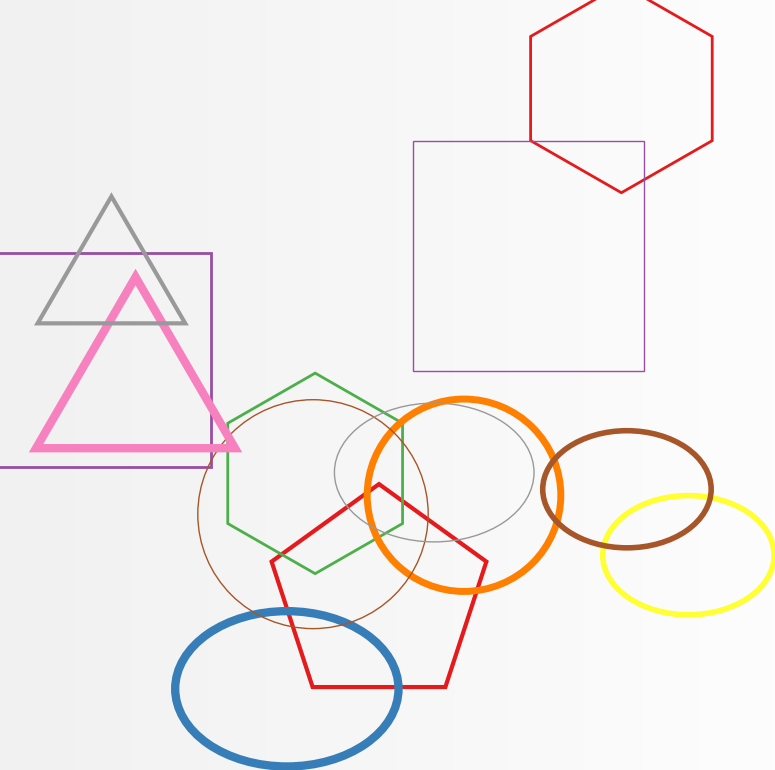[{"shape": "hexagon", "thickness": 1, "radius": 0.68, "center": [0.802, 0.885]}, {"shape": "pentagon", "thickness": 1.5, "radius": 0.73, "center": [0.489, 0.226]}, {"shape": "oval", "thickness": 3, "radius": 0.72, "center": [0.37, 0.105]}, {"shape": "hexagon", "thickness": 1, "radius": 0.65, "center": [0.407, 0.385]}, {"shape": "square", "thickness": 1, "radius": 0.7, "center": [0.134, 0.533]}, {"shape": "square", "thickness": 0.5, "radius": 0.75, "center": [0.682, 0.668]}, {"shape": "circle", "thickness": 2.5, "radius": 0.62, "center": [0.599, 0.357]}, {"shape": "oval", "thickness": 2, "radius": 0.55, "center": [0.888, 0.279]}, {"shape": "oval", "thickness": 2, "radius": 0.54, "center": [0.809, 0.365]}, {"shape": "circle", "thickness": 0.5, "radius": 0.74, "center": [0.404, 0.332]}, {"shape": "triangle", "thickness": 3, "radius": 0.74, "center": [0.175, 0.492]}, {"shape": "triangle", "thickness": 1.5, "radius": 0.55, "center": [0.144, 0.635]}, {"shape": "oval", "thickness": 0.5, "radius": 0.64, "center": [0.56, 0.386]}]